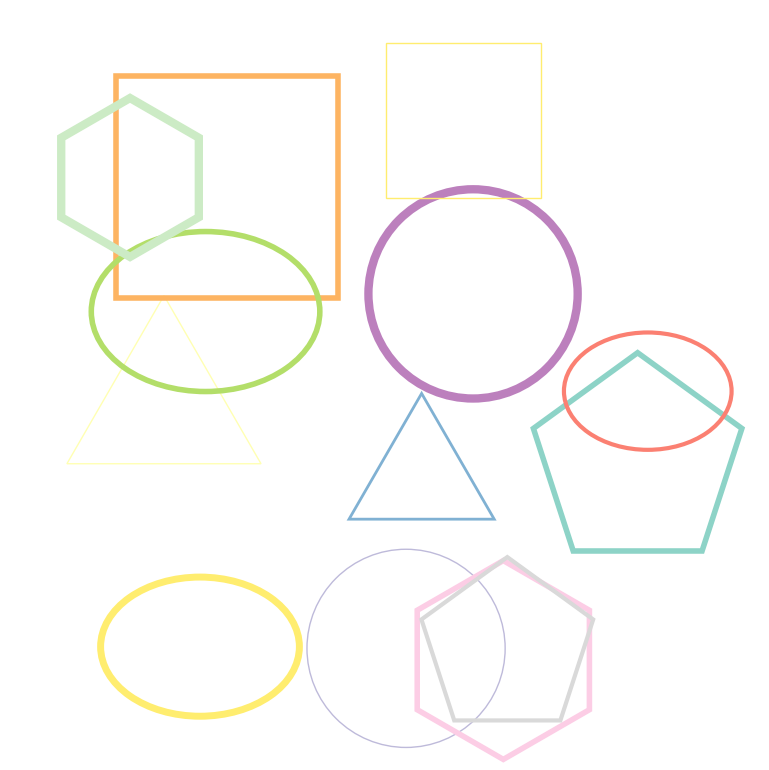[{"shape": "pentagon", "thickness": 2, "radius": 0.71, "center": [0.828, 0.4]}, {"shape": "triangle", "thickness": 0.5, "radius": 0.73, "center": [0.213, 0.471]}, {"shape": "circle", "thickness": 0.5, "radius": 0.64, "center": [0.527, 0.158]}, {"shape": "oval", "thickness": 1.5, "radius": 0.54, "center": [0.841, 0.492]}, {"shape": "triangle", "thickness": 1, "radius": 0.54, "center": [0.548, 0.38]}, {"shape": "square", "thickness": 2, "radius": 0.72, "center": [0.295, 0.758]}, {"shape": "oval", "thickness": 2, "radius": 0.74, "center": [0.267, 0.595]}, {"shape": "hexagon", "thickness": 2, "radius": 0.65, "center": [0.654, 0.143]}, {"shape": "pentagon", "thickness": 1.5, "radius": 0.59, "center": [0.659, 0.159]}, {"shape": "circle", "thickness": 3, "radius": 0.68, "center": [0.614, 0.618]}, {"shape": "hexagon", "thickness": 3, "radius": 0.52, "center": [0.169, 0.769]}, {"shape": "oval", "thickness": 2.5, "radius": 0.65, "center": [0.26, 0.16]}, {"shape": "square", "thickness": 0.5, "radius": 0.5, "center": [0.601, 0.843]}]